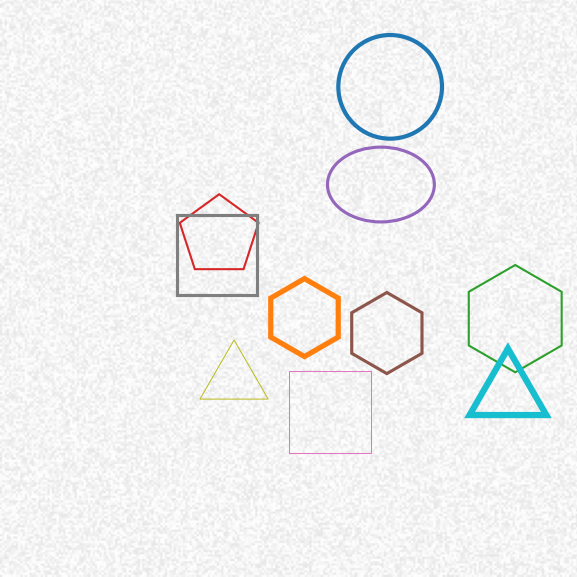[{"shape": "circle", "thickness": 2, "radius": 0.45, "center": [0.676, 0.849]}, {"shape": "hexagon", "thickness": 2.5, "radius": 0.34, "center": [0.527, 0.449]}, {"shape": "hexagon", "thickness": 1, "radius": 0.46, "center": [0.892, 0.447]}, {"shape": "pentagon", "thickness": 1, "radius": 0.36, "center": [0.38, 0.591]}, {"shape": "oval", "thickness": 1.5, "radius": 0.46, "center": [0.66, 0.68]}, {"shape": "hexagon", "thickness": 1.5, "radius": 0.35, "center": [0.67, 0.422]}, {"shape": "square", "thickness": 0.5, "radius": 0.35, "center": [0.571, 0.287]}, {"shape": "square", "thickness": 1.5, "radius": 0.35, "center": [0.376, 0.558]}, {"shape": "triangle", "thickness": 0.5, "radius": 0.34, "center": [0.405, 0.342]}, {"shape": "triangle", "thickness": 3, "radius": 0.38, "center": [0.88, 0.319]}]